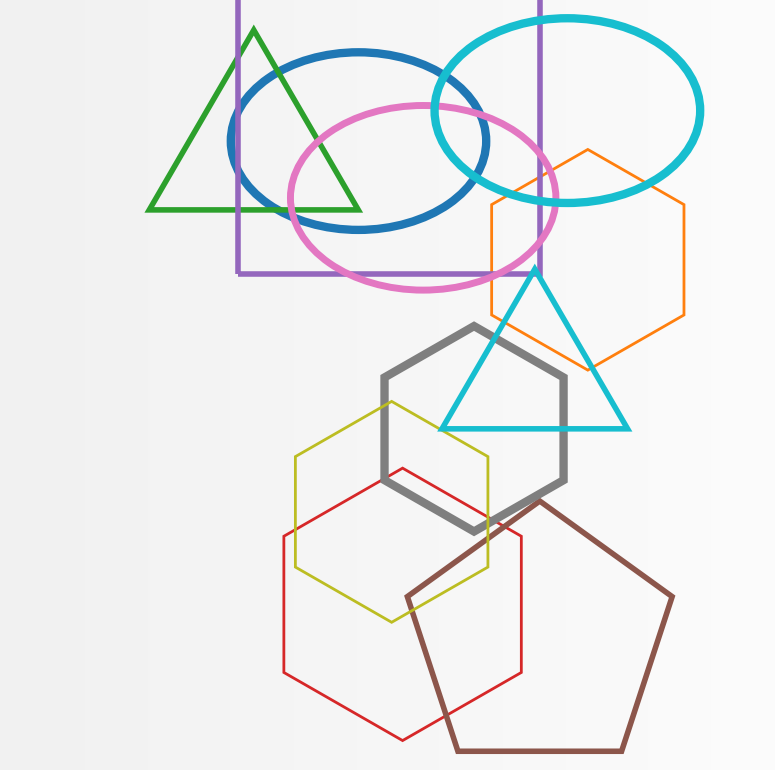[{"shape": "oval", "thickness": 3, "radius": 0.82, "center": [0.463, 0.817]}, {"shape": "hexagon", "thickness": 1, "radius": 0.72, "center": [0.758, 0.663]}, {"shape": "triangle", "thickness": 2, "radius": 0.78, "center": [0.327, 0.805]}, {"shape": "hexagon", "thickness": 1, "radius": 0.88, "center": [0.519, 0.215]}, {"shape": "square", "thickness": 2, "radius": 0.97, "center": [0.502, 0.839]}, {"shape": "pentagon", "thickness": 2, "radius": 0.9, "center": [0.696, 0.17]}, {"shape": "oval", "thickness": 2.5, "radius": 0.86, "center": [0.546, 0.743]}, {"shape": "hexagon", "thickness": 3, "radius": 0.67, "center": [0.612, 0.443]}, {"shape": "hexagon", "thickness": 1, "radius": 0.72, "center": [0.505, 0.335]}, {"shape": "oval", "thickness": 3, "radius": 0.86, "center": [0.732, 0.856]}, {"shape": "triangle", "thickness": 2, "radius": 0.69, "center": [0.69, 0.512]}]